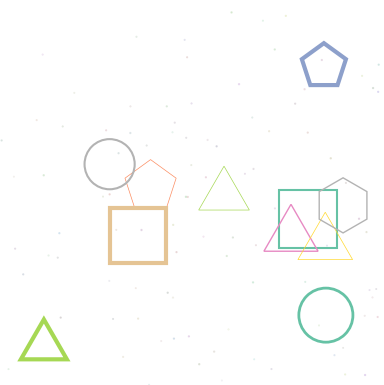[{"shape": "square", "thickness": 1.5, "radius": 0.37, "center": [0.8, 0.43]}, {"shape": "circle", "thickness": 2, "radius": 0.35, "center": [0.846, 0.181]}, {"shape": "pentagon", "thickness": 0.5, "radius": 0.35, "center": [0.391, 0.516]}, {"shape": "pentagon", "thickness": 3, "radius": 0.3, "center": [0.841, 0.828]}, {"shape": "triangle", "thickness": 1, "radius": 0.41, "center": [0.756, 0.388]}, {"shape": "triangle", "thickness": 3, "radius": 0.35, "center": [0.114, 0.101]}, {"shape": "triangle", "thickness": 0.5, "radius": 0.38, "center": [0.582, 0.492]}, {"shape": "triangle", "thickness": 0.5, "radius": 0.41, "center": [0.845, 0.367]}, {"shape": "square", "thickness": 3, "radius": 0.36, "center": [0.359, 0.388]}, {"shape": "circle", "thickness": 1.5, "radius": 0.33, "center": [0.285, 0.574]}, {"shape": "hexagon", "thickness": 1, "radius": 0.36, "center": [0.891, 0.467]}]